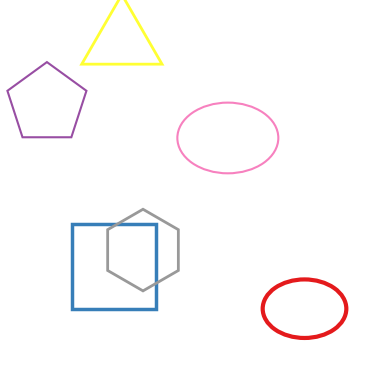[{"shape": "oval", "thickness": 3, "radius": 0.54, "center": [0.791, 0.198]}, {"shape": "square", "thickness": 2.5, "radius": 0.55, "center": [0.296, 0.309]}, {"shape": "pentagon", "thickness": 1.5, "radius": 0.54, "center": [0.122, 0.731]}, {"shape": "triangle", "thickness": 2, "radius": 0.6, "center": [0.317, 0.894]}, {"shape": "oval", "thickness": 1.5, "radius": 0.66, "center": [0.592, 0.642]}, {"shape": "hexagon", "thickness": 2, "radius": 0.53, "center": [0.371, 0.35]}]